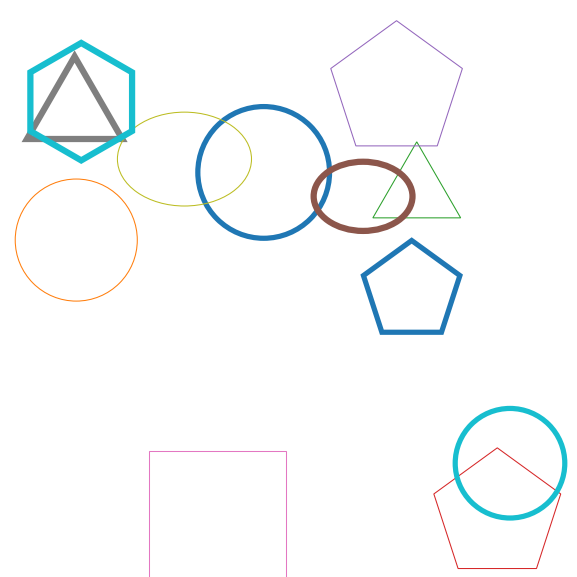[{"shape": "pentagon", "thickness": 2.5, "radius": 0.44, "center": [0.713, 0.495]}, {"shape": "circle", "thickness": 2.5, "radius": 0.57, "center": [0.457, 0.701]}, {"shape": "circle", "thickness": 0.5, "radius": 0.53, "center": [0.132, 0.583]}, {"shape": "triangle", "thickness": 0.5, "radius": 0.44, "center": [0.722, 0.666]}, {"shape": "pentagon", "thickness": 0.5, "radius": 0.58, "center": [0.861, 0.108]}, {"shape": "pentagon", "thickness": 0.5, "radius": 0.6, "center": [0.687, 0.843]}, {"shape": "oval", "thickness": 3, "radius": 0.43, "center": [0.629, 0.659]}, {"shape": "square", "thickness": 0.5, "radius": 0.59, "center": [0.376, 0.1]}, {"shape": "triangle", "thickness": 3, "radius": 0.48, "center": [0.129, 0.806]}, {"shape": "oval", "thickness": 0.5, "radius": 0.58, "center": [0.319, 0.724]}, {"shape": "circle", "thickness": 2.5, "radius": 0.47, "center": [0.883, 0.197]}, {"shape": "hexagon", "thickness": 3, "radius": 0.51, "center": [0.141, 0.823]}]